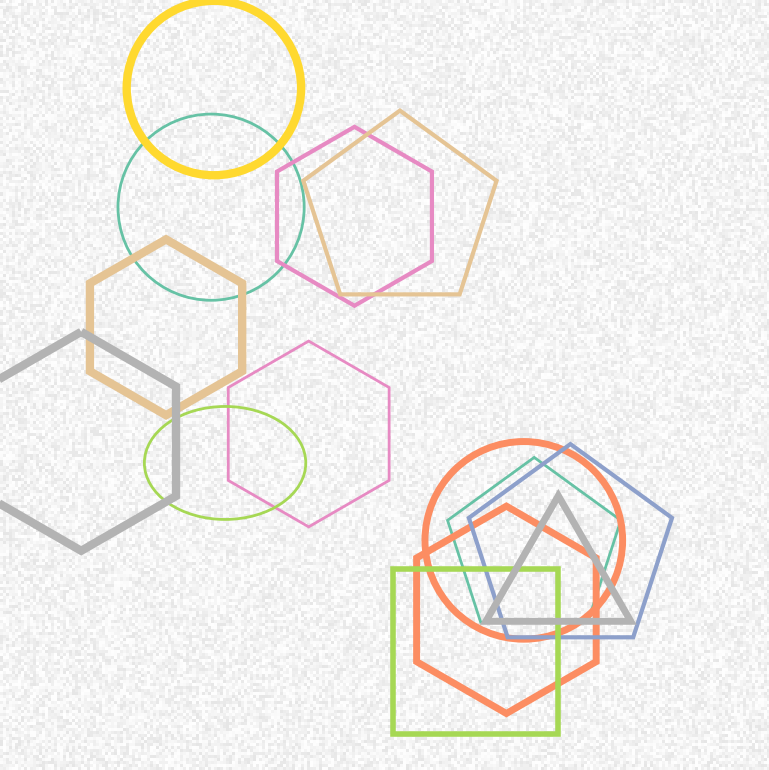[{"shape": "pentagon", "thickness": 1, "radius": 0.59, "center": [0.694, 0.288]}, {"shape": "circle", "thickness": 1, "radius": 0.6, "center": [0.274, 0.731]}, {"shape": "hexagon", "thickness": 2.5, "radius": 0.67, "center": [0.658, 0.208]}, {"shape": "circle", "thickness": 2.5, "radius": 0.64, "center": [0.68, 0.298]}, {"shape": "pentagon", "thickness": 1.5, "radius": 0.69, "center": [0.741, 0.285]}, {"shape": "hexagon", "thickness": 1, "radius": 0.6, "center": [0.401, 0.436]}, {"shape": "hexagon", "thickness": 1.5, "radius": 0.58, "center": [0.46, 0.719]}, {"shape": "square", "thickness": 2, "radius": 0.54, "center": [0.618, 0.154]}, {"shape": "oval", "thickness": 1, "radius": 0.52, "center": [0.292, 0.399]}, {"shape": "circle", "thickness": 3, "radius": 0.57, "center": [0.278, 0.886]}, {"shape": "hexagon", "thickness": 3, "radius": 0.57, "center": [0.216, 0.575]}, {"shape": "pentagon", "thickness": 1.5, "radius": 0.66, "center": [0.519, 0.724]}, {"shape": "hexagon", "thickness": 3, "radius": 0.71, "center": [0.105, 0.427]}, {"shape": "triangle", "thickness": 2.5, "radius": 0.54, "center": [0.725, 0.247]}]